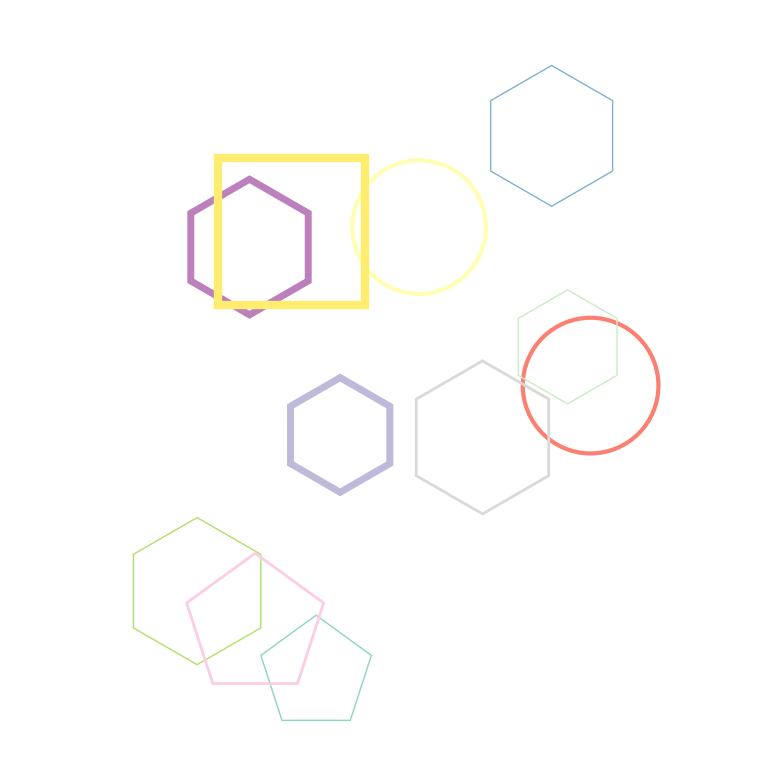[{"shape": "pentagon", "thickness": 0.5, "radius": 0.38, "center": [0.411, 0.126]}, {"shape": "circle", "thickness": 1.5, "radius": 0.43, "center": [0.544, 0.705]}, {"shape": "hexagon", "thickness": 2.5, "radius": 0.37, "center": [0.442, 0.435]}, {"shape": "circle", "thickness": 1.5, "radius": 0.44, "center": [0.767, 0.499]}, {"shape": "hexagon", "thickness": 0.5, "radius": 0.46, "center": [0.716, 0.824]}, {"shape": "hexagon", "thickness": 0.5, "radius": 0.48, "center": [0.256, 0.232]}, {"shape": "pentagon", "thickness": 1, "radius": 0.47, "center": [0.331, 0.188]}, {"shape": "hexagon", "thickness": 1, "radius": 0.5, "center": [0.627, 0.432]}, {"shape": "hexagon", "thickness": 2.5, "radius": 0.44, "center": [0.324, 0.679]}, {"shape": "hexagon", "thickness": 0.5, "radius": 0.37, "center": [0.737, 0.55]}, {"shape": "square", "thickness": 3, "radius": 0.48, "center": [0.378, 0.699]}]